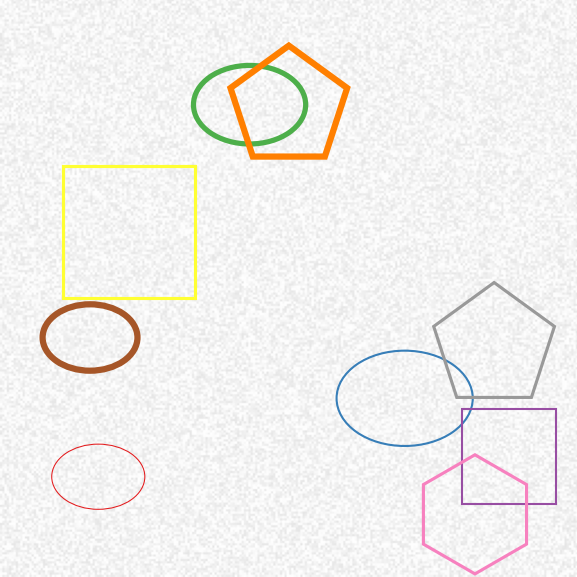[{"shape": "oval", "thickness": 0.5, "radius": 0.4, "center": [0.17, 0.174]}, {"shape": "oval", "thickness": 1, "radius": 0.59, "center": [0.701, 0.309]}, {"shape": "oval", "thickness": 2.5, "radius": 0.49, "center": [0.432, 0.818]}, {"shape": "square", "thickness": 1, "radius": 0.41, "center": [0.882, 0.208]}, {"shape": "pentagon", "thickness": 3, "radius": 0.53, "center": [0.5, 0.814]}, {"shape": "square", "thickness": 1.5, "radius": 0.57, "center": [0.223, 0.597]}, {"shape": "oval", "thickness": 3, "radius": 0.41, "center": [0.156, 0.415]}, {"shape": "hexagon", "thickness": 1.5, "radius": 0.52, "center": [0.822, 0.109]}, {"shape": "pentagon", "thickness": 1.5, "radius": 0.55, "center": [0.856, 0.4]}]